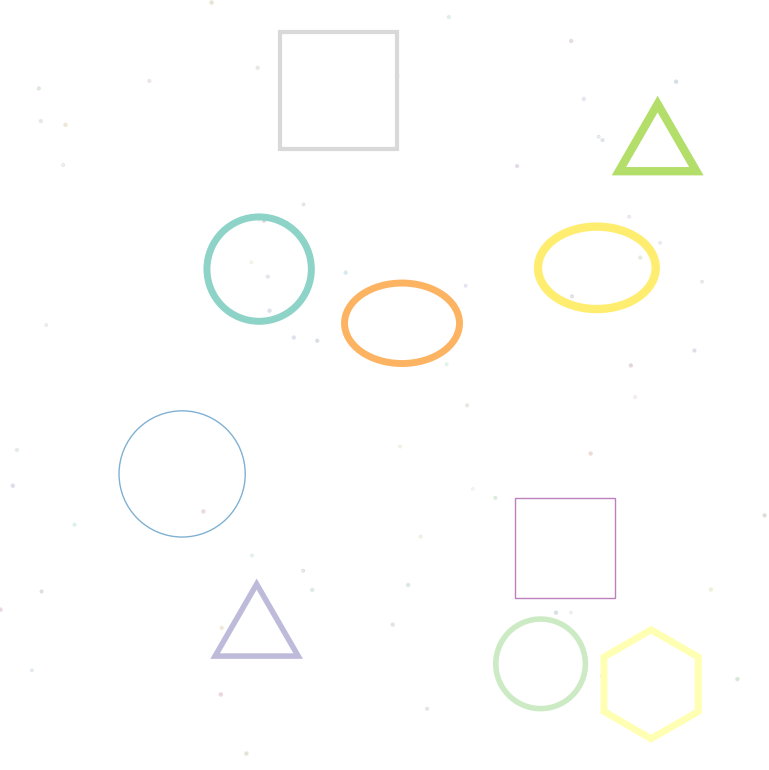[{"shape": "circle", "thickness": 2.5, "radius": 0.34, "center": [0.337, 0.651]}, {"shape": "hexagon", "thickness": 2.5, "radius": 0.35, "center": [0.846, 0.111]}, {"shape": "triangle", "thickness": 2, "radius": 0.31, "center": [0.333, 0.179]}, {"shape": "circle", "thickness": 0.5, "radius": 0.41, "center": [0.237, 0.385]}, {"shape": "oval", "thickness": 2.5, "radius": 0.37, "center": [0.522, 0.58]}, {"shape": "triangle", "thickness": 3, "radius": 0.29, "center": [0.854, 0.807]}, {"shape": "square", "thickness": 1.5, "radius": 0.38, "center": [0.44, 0.882]}, {"shape": "square", "thickness": 0.5, "radius": 0.32, "center": [0.734, 0.288]}, {"shape": "circle", "thickness": 2, "radius": 0.29, "center": [0.702, 0.138]}, {"shape": "oval", "thickness": 3, "radius": 0.38, "center": [0.775, 0.652]}]